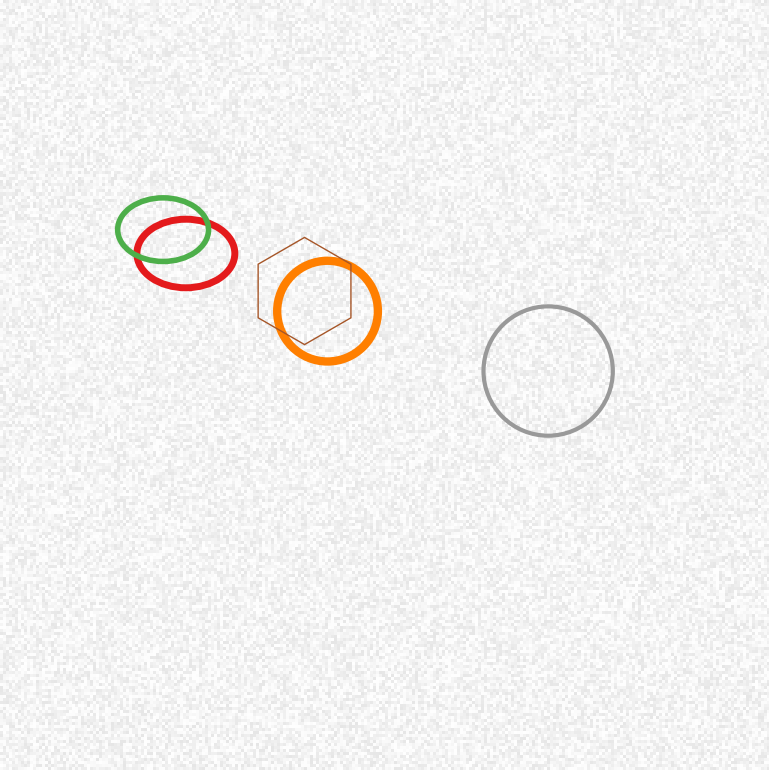[{"shape": "oval", "thickness": 2.5, "radius": 0.32, "center": [0.241, 0.671]}, {"shape": "oval", "thickness": 2, "radius": 0.3, "center": [0.212, 0.702]}, {"shape": "circle", "thickness": 3, "radius": 0.33, "center": [0.425, 0.596]}, {"shape": "hexagon", "thickness": 0.5, "radius": 0.35, "center": [0.395, 0.622]}, {"shape": "circle", "thickness": 1.5, "radius": 0.42, "center": [0.712, 0.518]}]